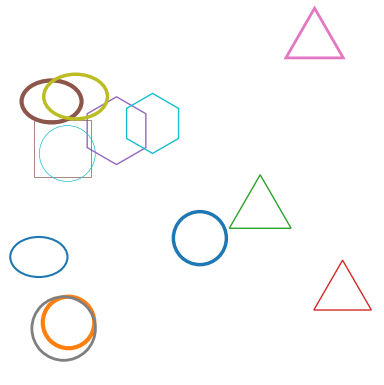[{"shape": "circle", "thickness": 2.5, "radius": 0.34, "center": [0.519, 0.381]}, {"shape": "oval", "thickness": 1.5, "radius": 0.37, "center": [0.101, 0.332]}, {"shape": "circle", "thickness": 3, "radius": 0.33, "center": [0.178, 0.162]}, {"shape": "triangle", "thickness": 1, "radius": 0.46, "center": [0.676, 0.453]}, {"shape": "triangle", "thickness": 1, "radius": 0.43, "center": [0.89, 0.238]}, {"shape": "hexagon", "thickness": 1, "radius": 0.44, "center": [0.303, 0.661]}, {"shape": "oval", "thickness": 3, "radius": 0.39, "center": [0.134, 0.736]}, {"shape": "square", "thickness": 0.5, "radius": 0.37, "center": [0.163, 0.614]}, {"shape": "triangle", "thickness": 2, "radius": 0.43, "center": [0.817, 0.893]}, {"shape": "circle", "thickness": 2, "radius": 0.41, "center": [0.165, 0.147]}, {"shape": "oval", "thickness": 2.5, "radius": 0.41, "center": [0.196, 0.749]}, {"shape": "circle", "thickness": 0.5, "radius": 0.36, "center": [0.175, 0.601]}, {"shape": "hexagon", "thickness": 1, "radius": 0.39, "center": [0.396, 0.679]}]